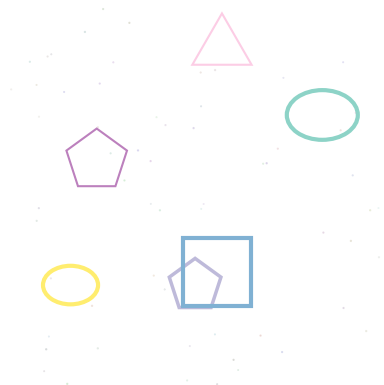[{"shape": "oval", "thickness": 3, "radius": 0.46, "center": [0.837, 0.701]}, {"shape": "pentagon", "thickness": 2.5, "radius": 0.35, "center": [0.507, 0.258]}, {"shape": "square", "thickness": 3, "radius": 0.44, "center": [0.564, 0.293]}, {"shape": "triangle", "thickness": 1.5, "radius": 0.44, "center": [0.577, 0.876]}, {"shape": "pentagon", "thickness": 1.5, "radius": 0.41, "center": [0.251, 0.583]}, {"shape": "oval", "thickness": 3, "radius": 0.36, "center": [0.183, 0.26]}]